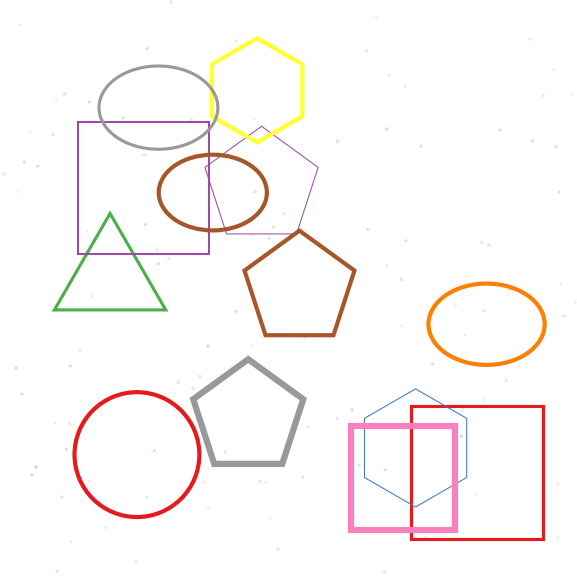[{"shape": "circle", "thickness": 2, "radius": 0.54, "center": [0.237, 0.212]}, {"shape": "square", "thickness": 1.5, "radius": 0.57, "center": [0.826, 0.181]}, {"shape": "hexagon", "thickness": 0.5, "radius": 0.51, "center": [0.72, 0.224]}, {"shape": "triangle", "thickness": 1.5, "radius": 0.56, "center": [0.191, 0.518]}, {"shape": "pentagon", "thickness": 0.5, "radius": 0.52, "center": [0.453, 0.677]}, {"shape": "square", "thickness": 1, "radius": 0.57, "center": [0.248, 0.674]}, {"shape": "oval", "thickness": 2, "radius": 0.5, "center": [0.843, 0.438]}, {"shape": "hexagon", "thickness": 2, "radius": 0.45, "center": [0.445, 0.843]}, {"shape": "oval", "thickness": 2, "radius": 0.47, "center": [0.368, 0.666]}, {"shape": "pentagon", "thickness": 2, "radius": 0.5, "center": [0.519, 0.5]}, {"shape": "square", "thickness": 3, "radius": 0.45, "center": [0.697, 0.172]}, {"shape": "pentagon", "thickness": 3, "radius": 0.5, "center": [0.43, 0.277]}, {"shape": "oval", "thickness": 1.5, "radius": 0.51, "center": [0.274, 0.813]}]